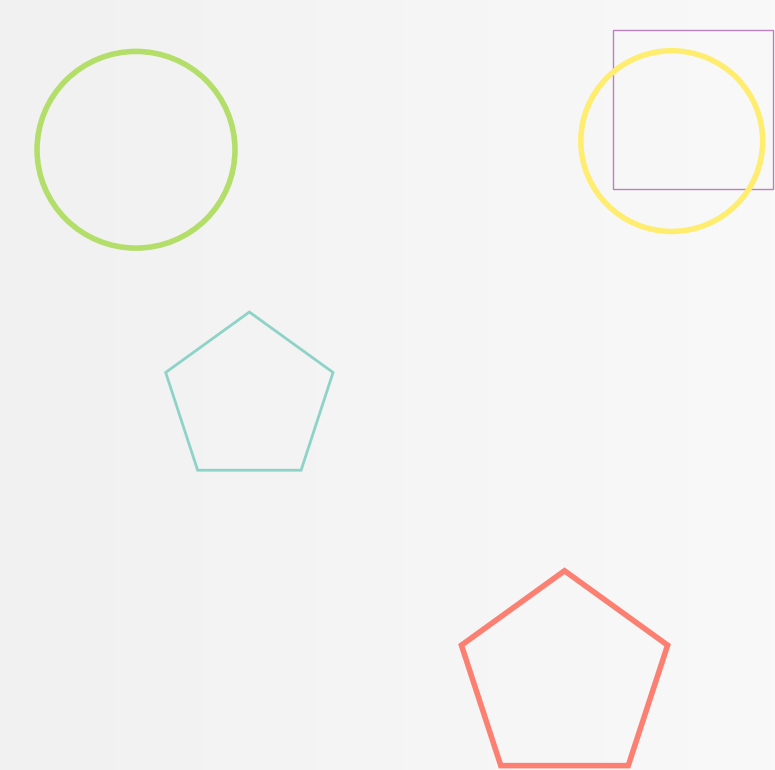[{"shape": "pentagon", "thickness": 1, "radius": 0.57, "center": [0.322, 0.481]}, {"shape": "pentagon", "thickness": 2, "radius": 0.7, "center": [0.728, 0.119]}, {"shape": "circle", "thickness": 2, "radius": 0.64, "center": [0.175, 0.806]}, {"shape": "square", "thickness": 0.5, "radius": 0.51, "center": [0.894, 0.858]}, {"shape": "circle", "thickness": 2, "radius": 0.59, "center": [0.867, 0.817]}]